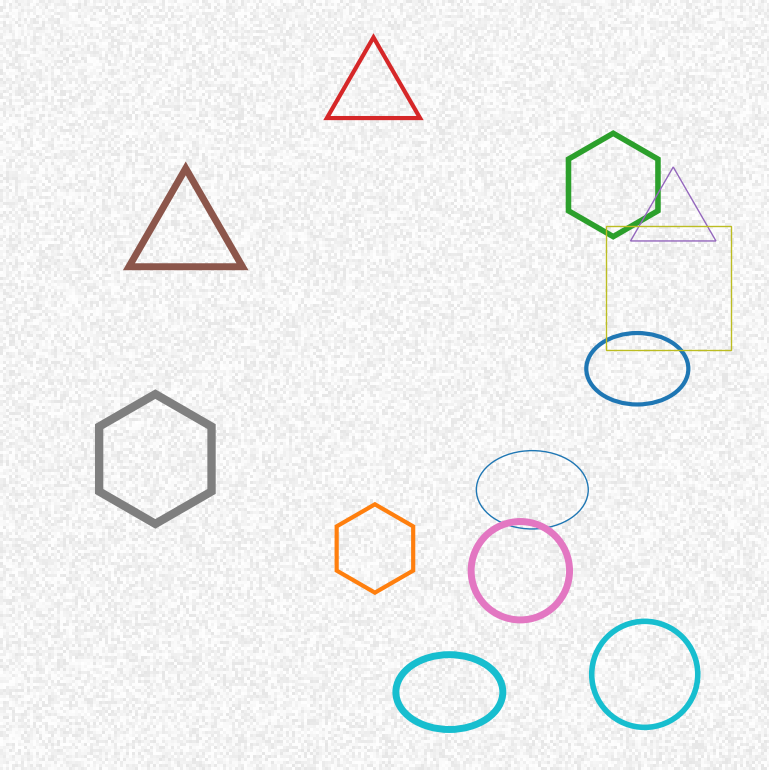[{"shape": "oval", "thickness": 0.5, "radius": 0.36, "center": [0.691, 0.364]}, {"shape": "oval", "thickness": 1.5, "radius": 0.33, "center": [0.828, 0.521]}, {"shape": "hexagon", "thickness": 1.5, "radius": 0.29, "center": [0.487, 0.288]}, {"shape": "hexagon", "thickness": 2, "radius": 0.34, "center": [0.796, 0.76]}, {"shape": "triangle", "thickness": 1.5, "radius": 0.35, "center": [0.485, 0.882]}, {"shape": "triangle", "thickness": 0.5, "radius": 0.32, "center": [0.874, 0.719]}, {"shape": "triangle", "thickness": 2.5, "radius": 0.43, "center": [0.241, 0.696]}, {"shape": "circle", "thickness": 2.5, "radius": 0.32, "center": [0.676, 0.259]}, {"shape": "hexagon", "thickness": 3, "radius": 0.42, "center": [0.202, 0.404]}, {"shape": "square", "thickness": 0.5, "radius": 0.4, "center": [0.868, 0.626]}, {"shape": "oval", "thickness": 2.5, "radius": 0.35, "center": [0.584, 0.101]}, {"shape": "circle", "thickness": 2, "radius": 0.34, "center": [0.837, 0.124]}]